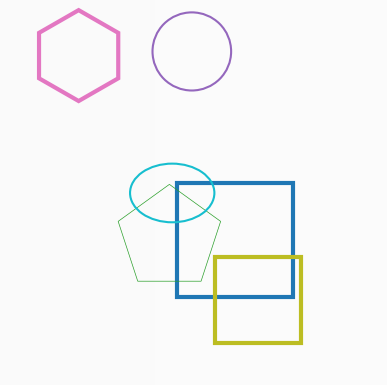[{"shape": "square", "thickness": 3, "radius": 0.75, "center": [0.606, 0.377]}, {"shape": "pentagon", "thickness": 0.5, "radius": 0.7, "center": [0.437, 0.382]}, {"shape": "circle", "thickness": 1.5, "radius": 0.51, "center": [0.495, 0.866]}, {"shape": "hexagon", "thickness": 3, "radius": 0.59, "center": [0.203, 0.856]}, {"shape": "square", "thickness": 3, "radius": 0.56, "center": [0.667, 0.22]}, {"shape": "oval", "thickness": 1.5, "radius": 0.54, "center": [0.444, 0.499]}]